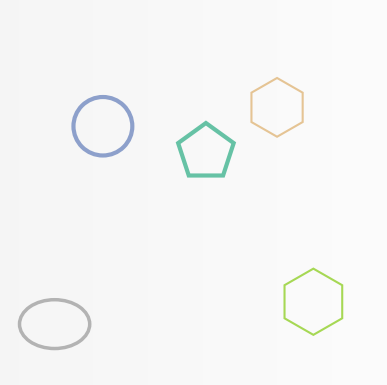[{"shape": "pentagon", "thickness": 3, "radius": 0.38, "center": [0.531, 0.605]}, {"shape": "circle", "thickness": 3, "radius": 0.38, "center": [0.266, 0.672]}, {"shape": "hexagon", "thickness": 1.5, "radius": 0.43, "center": [0.809, 0.216]}, {"shape": "hexagon", "thickness": 1.5, "radius": 0.38, "center": [0.715, 0.721]}, {"shape": "oval", "thickness": 2.5, "radius": 0.45, "center": [0.141, 0.158]}]